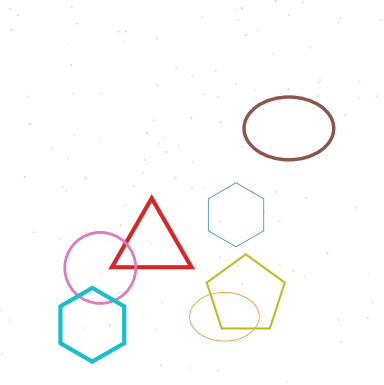[{"shape": "hexagon", "thickness": 0.5, "radius": 0.42, "center": [0.613, 0.442]}, {"shape": "oval", "thickness": 0.5, "radius": 0.45, "center": [0.583, 0.177]}, {"shape": "triangle", "thickness": 3, "radius": 0.6, "center": [0.394, 0.366]}, {"shape": "oval", "thickness": 2.5, "radius": 0.58, "center": [0.75, 0.666]}, {"shape": "circle", "thickness": 2, "radius": 0.46, "center": [0.26, 0.304]}, {"shape": "pentagon", "thickness": 1.5, "radius": 0.53, "center": [0.638, 0.233]}, {"shape": "hexagon", "thickness": 3, "radius": 0.48, "center": [0.24, 0.156]}]